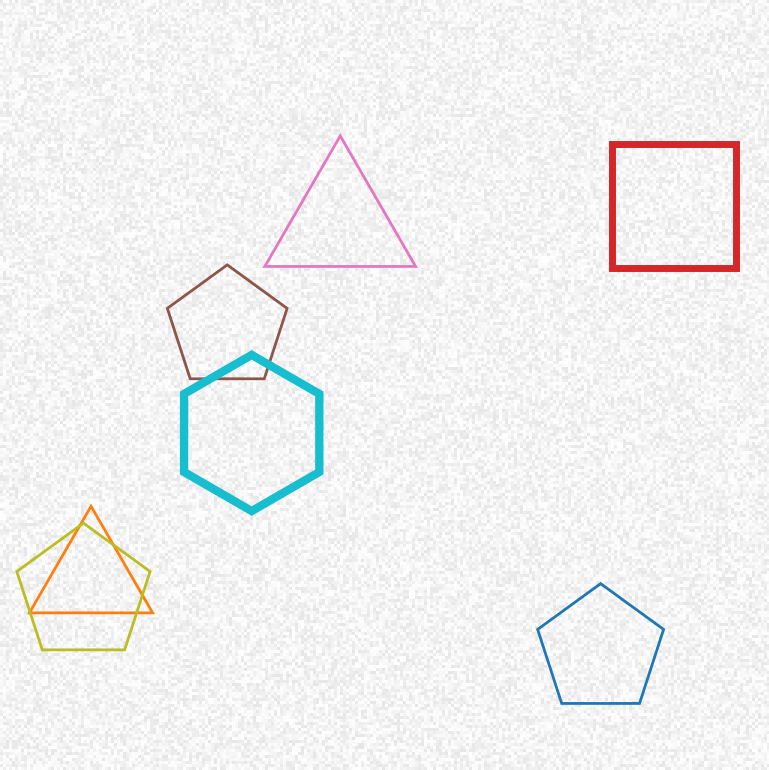[{"shape": "pentagon", "thickness": 1, "radius": 0.43, "center": [0.78, 0.156]}, {"shape": "triangle", "thickness": 1, "radius": 0.46, "center": [0.118, 0.25]}, {"shape": "square", "thickness": 2.5, "radius": 0.4, "center": [0.876, 0.732]}, {"shape": "pentagon", "thickness": 1, "radius": 0.41, "center": [0.295, 0.574]}, {"shape": "triangle", "thickness": 1, "radius": 0.57, "center": [0.442, 0.71]}, {"shape": "pentagon", "thickness": 1, "radius": 0.45, "center": [0.108, 0.23]}, {"shape": "hexagon", "thickness": 3, "radius": 0.51, "center": [0.327, 0.438]}]